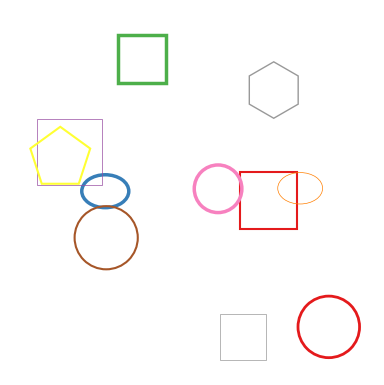[{"shape": "circle", "thickness": 2, "radius": 0.4, "center": [0.854, 0.151]}, {"shape": "square", "thickness": 1.5, "radius": 0.37, "center": [0.698, 0.48]}, {"shape": "oval", "thickness": 2.5, "radius": 0.31, "center": [0.273, 0.503]}, {"shape": "square", "thickness": 2.5, "radius": 0.31, "center": [0.369, 0.847]}, {"shape": "square", "thickness": 0.5, "radius": 0.43, "center": [0.18, 0.605]}, {"shape": "oval", "thickness": 0.5, "radius": 0.29, "center": [0.78, 0.511]}, {"shape": "pentagon", "thickness": 1.5, "radius": 0.41, "center": [0.157, 0.589]}, {"shape": "circle", "thickness": 1.5, "radius": 0.41, "center": [0.276, 0.383]}, {"shape": "circle", "thickness": 2.5, "radius": 0.31, "center": [0.566, 0.51]}, {"shape": "hexagon", "thickness": 1, "radius": 0.37, "center": [0.711, 0.766]}, {"shape": "square", "thickness": 0.5, "radius": 0.3, "center": [0.632, 0.125]}]